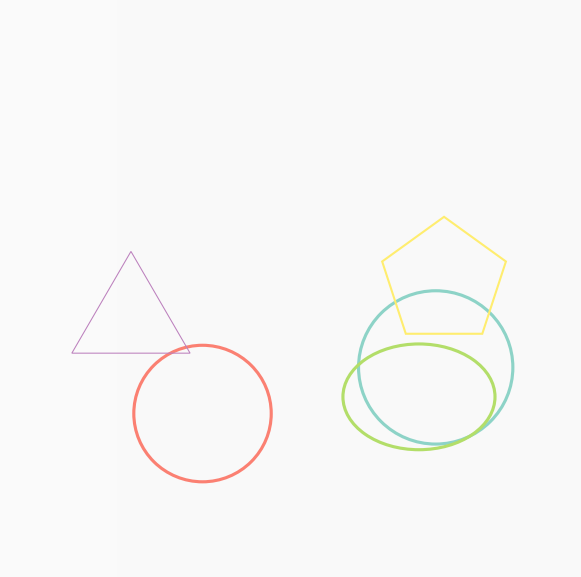[{"shape": "circle", "thickness": 1.5, "radius": 0.66, "center": [0.75, 0.363]}, {"shape": "circle", "thickness": 1.5, "radius": 0.59, "center": [0.348, 0.283]}, {"shape": "oval", "thickness": 1.5, "radius": 0.65, "center": [0.721, 0.312]}, {"shape": "triangle", "thickness": 0.5, "radius": 0.59, "center": [0.225, 0.446]}, {"shape": "pentagon", "thickness": 1, "radius": 0.56, "center": [0.764, 0.512]}]